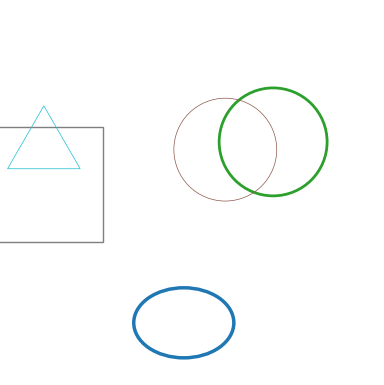[{"shape": "oval", "thickness": 2.5, "radius": 0.65, "center": [0.477, 0.162]}, {"shape": "circle", "thickness": 2, "radius": 0.7, "center": [0.709, 0.631]}, {"shape": "circle", "thickness": 0.5, "radius": 0.67, "center": [0.585, 0.611]}, {"shape": "square", "thickness": 1, "radius": 0.75, "center": [0.119, 0.521]}, {"shape": "triangle", "thickness": 0.5, "radius": 0.54, "center": [0.114, 0.616]}]